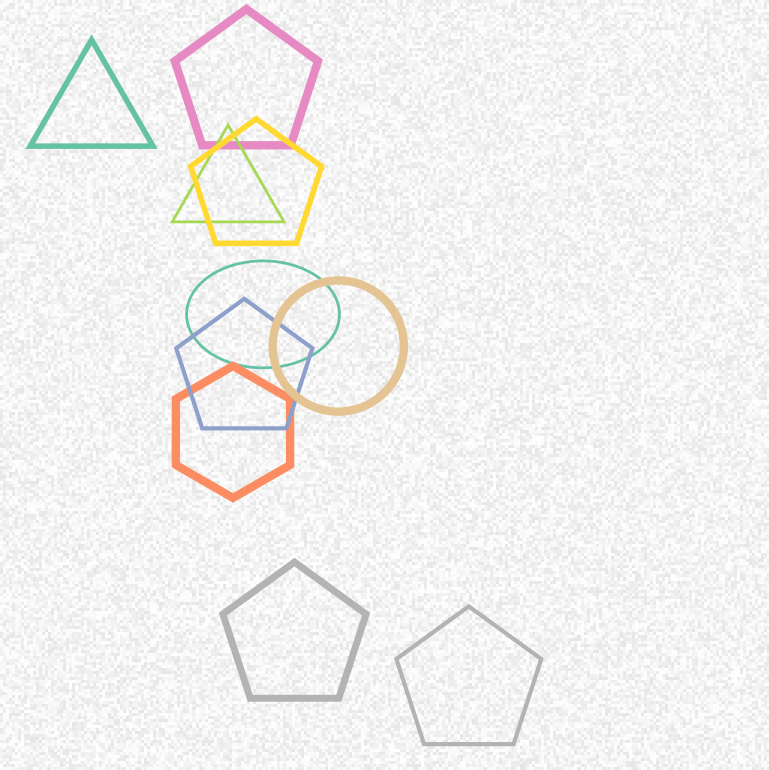[{"shape": "triangle", "thickness": 2, "radius": 0.46, "center": [0.119, 0.856]}, {"shape": "oval", "thickness": 1, "radius": 0.5, "center": [0.342, 0.592]}, {"shape": "hexagon", "thickness": 3, "radius": 0.43, "center": [0.303, 0.439]}, {"shape": "pentagon", "thickness": 1.5, "radius": 0.46, "center": [0.317, 0.519]}, {"shape": "pentagon", "thickness": 3, "radius": 0.49, "center": [0.32, 0.89]}, {"shape": "triangle", "thickness": 1, "radius": 0.42, "center": [0.296, 0.754]}, {"shape": "pentagon", "thickness": 2, "radius": 0.45, "center": [0.333, 0.756]}, {"shape": "circle", "thickness": 3, "radius": 0.43, "center": [0.439, 0.551]}, {"shape": "pentagon", "thickness": 2.5, "radius": 0.49, "center": [0.382, 0.172]}, {"shape": "pentagon", "thickness": 1.5, "radius": 0.49, "center": [0.609, 0.114]}]